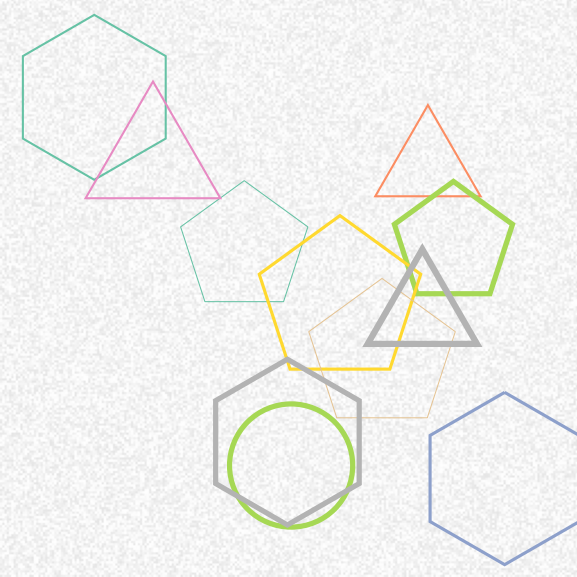[{"shape": "pentagon", "thickness": 0.5, "radius": 0.58, "center": [0.423, 0.57]}, {"shape": "hexagon", "thickness": 1, "radius": 0.71, "center": [0.163, 0.831]}, {"shape": "triangle", "thickness": 1, "radius": 0.53, "center": [0.741, 0.712]}, {"shape": "hexagon", "thickness": 1.5, "radius": 0.75, "center": [0.874, 0.171]}, {"shape": "triangle", "thickness": 1, "radius": 0.67, "center": [0.265, 0.723]}, {"shape": "pentagon", "thickness": 2.5, "radius": 0.54, "center": [0.785, 0.577]}, {"shape": "circle", "thickness": 2.5, "radius": 0.53, "center": [0.504, 0.193]}, {"shape": "pentagon", "thickness": 1.5, "radius": 0.73, "center": [0.589, 0.479]}, {"shape": "pentagon", "thickness": 0.5, "radius": 0.67, "center": [0.662, 0.384]}, {"shape": "hexagon", "thickness": 2.5, "radius": 0.72, "center": [0.498, 0.234]}, {"shape": "triangle", "thickness": 3, "radius": 0.55, "center": [0.731, 0.458]}]